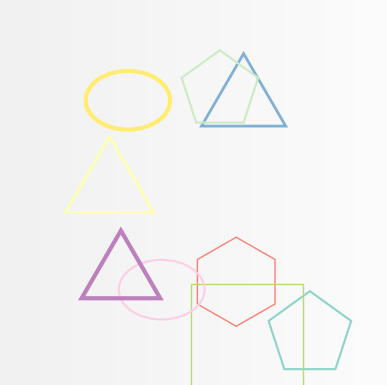[{"shape": "pentagon", "thickness": 1.5, "radius": 0.56, "center": [0.8, 0.132]}, {"shape": "triangle", "thickness": 2, "radius": 0.66, "center": [0.283, 0.514]}, {"shape": "hexagon", "thickness": 1, "radius": 0.58, "center": [0.61, 0.268]}, {"shape": "triangle", "thickness": 2, "radius": 0.63, "center": [0.629, 0.735]}, {"shape": "square", "thickness": 1, "radius": 0.72, "center": [0.638, 0.117]}, {"shape": "oval", "thickness": 1.5, "radius": 0.55, "center": [0.417, 0.248]}, {"shape": "triangle", "thickness": 3, "radius": 0.59, "center": [0.312, 0.284]}, {"shape": "pentagon", "thickness": 1.5, "radius": 0.52, "center": [0.567, 0.766]}, {"shape": "oval", "thickness": 3, "radius": 0.54, "center": [0.33, 0.74]}]